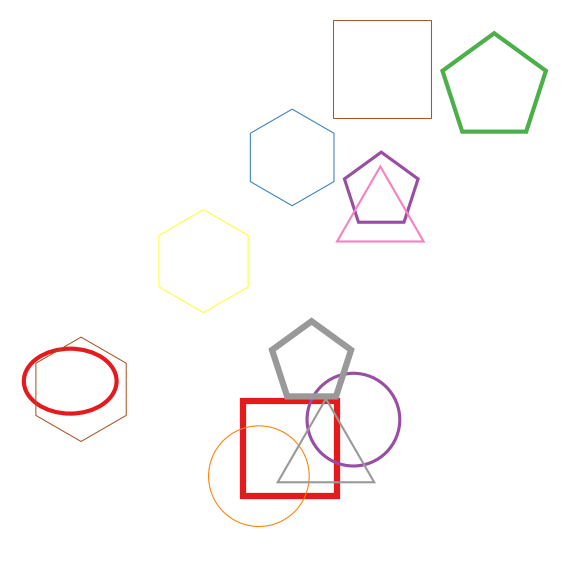[{"shape": "square", "thickness": 3, "radius": 0.41, "center": [0.502, 0.222]}, {"shape": "oval", "thickness": 2, "radius": 0.4, "center": [0.122, 0.339]}, {"shape": "hexagon", "thickness": 0.5, "radius": 0.42, "center": [0.506, 0.727]}, {"shape": "pentagon", "thickness": 2, "radius": 0.47, "center": [0.856, 0.847]}, {"shape": "pentagon", "thickness": 1.5, "radius": 0.34, "center": [0.66, 0.669]}, {"shape": "circle", "thickness": 1.5, "radius": 0.4, "center": [0.612, 0.272]}, {"shape": "circle", "thickness": 0.5, "radius": 0.44, "center": [0.448, 0.175]}, {"shape": "hexagon", "thickness": 0.5, "radius": 0.45, "center": [0.352, 0.547]}, {"shape": "square", "thickness": 0.5, "radius": 0.42, "center": [0.661, 0.88]}, {"shape": "hexagon", "thickness": 0.5, "radius": 0.45, "center": [0.14, 0.325]}, {"shape": "triangle", "thickness": 1, "radius": 0.43, "center": [0.659, 0.624]}, {"shape": "triangle", "thickness": 1, "radius": 0.48, "center": [0.564, 0.212]}, {"shape": "pentagon", "thickness": 3, "radius": 0.36, "center": [0.54, 0.371]}]